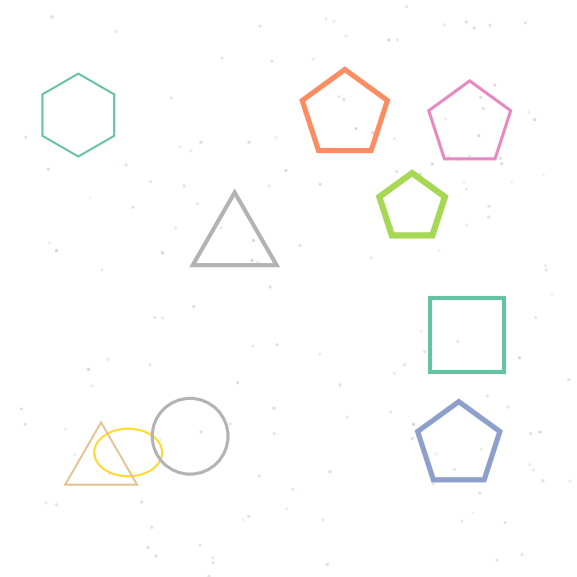[{"shape": "square", "thickness": 2, "radius": 0.32, "center": [0.809, 0.419]}, {"shape": "hexagon", "thickness": 1, "radius": 0.36, "center": [0.136, 0.8]}, {"shape": "pentagon", "thickness": 2.5, "radius": 0.39, "center": [0.597, 0.801]}, {"shape": "pentagon", "thickness": 2.5, "radius": 0.37, "center": [0.794, 0.229]}, {"shape": "pentagon", "thickness": 1.5, "radius": 0.37, "center": [0.813, 0.784]}, {"shape": "pentagon", "thickness": 3, "radius": 0.3, "center": [0.714, 0.64]}, {"shape": "oval", "thickness": 1, "radius": 0.29, "center": [0.222, 0.216]}, {"shape": "triangle", "thickness": 1, "radius": 0.36, "center": [0.175, 0.196]}, {"shape": "triangle", "thickness": 2, "radius": 0.42, "center": [0.406, 0.582]}, {"shape": "circle", "thickness": 1.5, "radius": 0.33, "center": [0.329, 0.244]}]